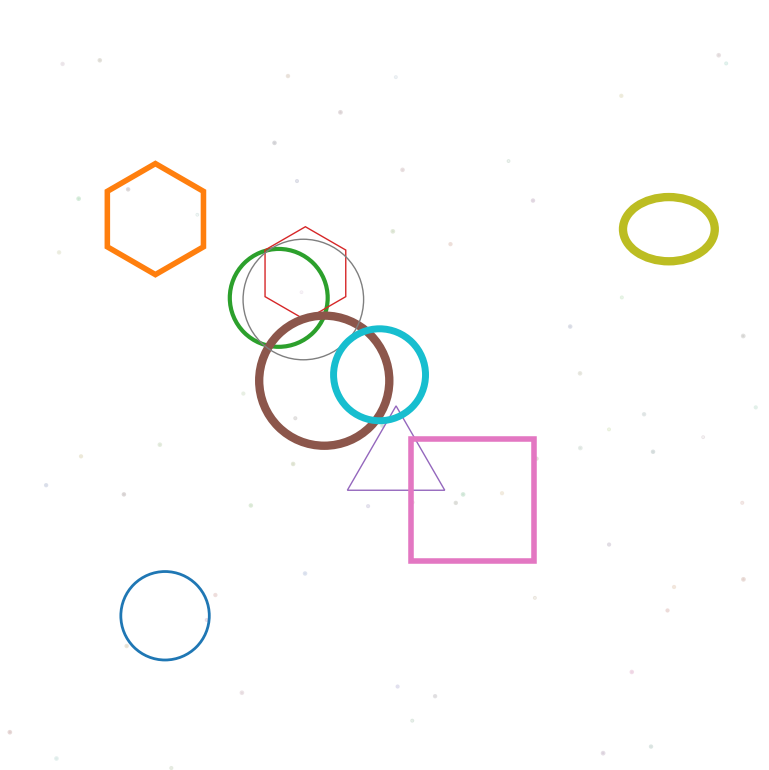[{"shape": "circle", "thickness": 1, "radius": 0.29, "center": [0.214, 0.2]}, {"shape": "hexagon", "thickness": 2, "radius": 0.36, "center": [0.202, 0.715]}, {"shape": "circle", "thickness": 1.5, "radius": 0.32, "center": [0.362, 0.613]}, {"shape": "hexagon", "thickness": 0.5, "radius": 0.3, "center": [0.397, 0.645]}, {"shape": "triangle", "thickness": 0.5, "radius": 0.37, "center": [0.514, 0.4]}, {"shape": "circle", "thickness": 3, "radius": 0.42, "center": [0.421, 0.506]}, {"shape": "square", "thickness": 2, "radius": 0.4, "center": [0.614, 0.351]}, {"shape": "circle", "thickness": 0.5, "radius": 0.39, "center": [0.394, 0.611]}, {"shape": "oval", "thickness": 3, "radius": 0.3, "center": [0.869, 0.702]}, {"shape": "circle", "thickness": 2.5, "radius": 0.3, "center": [0.493, 0.513]}]